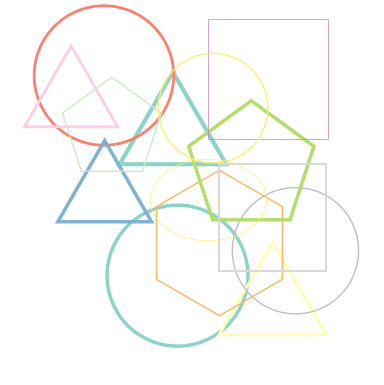[{"shape": "triangle", "thickness": 3, "radius": 0.8, "center": [0.449, 0.653]}, {"shape": "circle", "thickness": 2.5, "radius": 0.92, "center": [0.461, 0.284]}, {"shape": "triangle", "thickness": 2, "radius": 0.8, "center": [0.708, 0.211]}, {"shape": "circle", "thickness": 1, "radius": 0.82, "center": [0.767, 0.349]}, {"shape": "circle", "thickness": 2, "radius": 0.91, "center": [0.27, 0.804]}, {"shape": "triangle", "thickness": 2.5, "radius": 0.7, "center": [0.272, 0.494]}, {"shape": "hexagon", "thickness": 1, "radius": 0.94, "center": [0.57, 0.369]}, {"shape": "pentagon", "thickness": 2.5, "radius": 0.85, "center": [0.653, 0.567]}, {"shape": "triangle", "thickness": 2, "radius": 0.7, "center": [0.185, 0.741]}, {"shape": "square", "thickness": 1.5, "radius": 0.7, "center": [0.709, 0.436]}, {"shape": "square", "thickness": 0.5, "radius": 0.78, "center": [0.695, 0.794]}, {"shape": "pentagon", "thickness": 1, "radius": 0.67, "center": [0.291, 0.664]}, {"shape": "circle", "thickness": 1, "radius": 0.71, "center": [0.553, 0.719]}, {"shape": "oval", "thickness": 0.5, "radius": 0.76, "center": [0.541, 0.48]}]